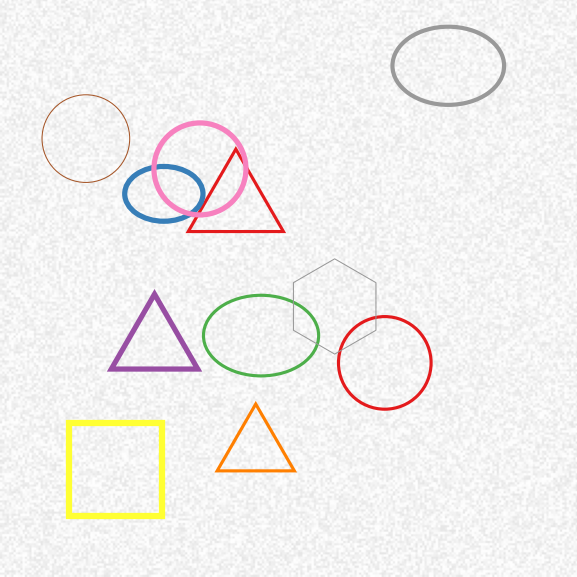[{"shape": "triangle", "thickness": 1.5, "radius": 0.48, "center": [0.408, 0.646]}, {"shape": "circle", "thickness": 1.5, "radius": 0.4, "center": [0.666, 0.371]}, {"shape": "oval", "thickness": 2.5, "radius": 0.34, "center": [0.284, 0.663]}, {"shape": "oval", "thickness": 1.5, "radius": 0.5, "center": [0.452, 0.418]}, {"shape": "triangle", "thickness": 2.5, "radius": 0.43, "center": [0.268, 0.403]}, {"shape": "triangle", "thickness": 1.5, "radius": 0.39, "center": [0.443, 0.222]}, {"shape": "square", "thickness": 3, "radius": 0.4, "center": [0.2, 0.186]}, {"shape": "circle", "thickness": 0.5, "radius": 0.38, "center": [0.149, 0.759]}, {"shape": "circle", "thickness": 2.5, "radius": 0.4, "center": [0.346, 0.707]}, {"shape": "hexagon", "thickness": 0.5, "radius": 0.41, "center": [0.58, 0.468]}, {"shape": "oval", "thickness": 2, "radius": 0.48, "center": [0.776, 0.885]}]